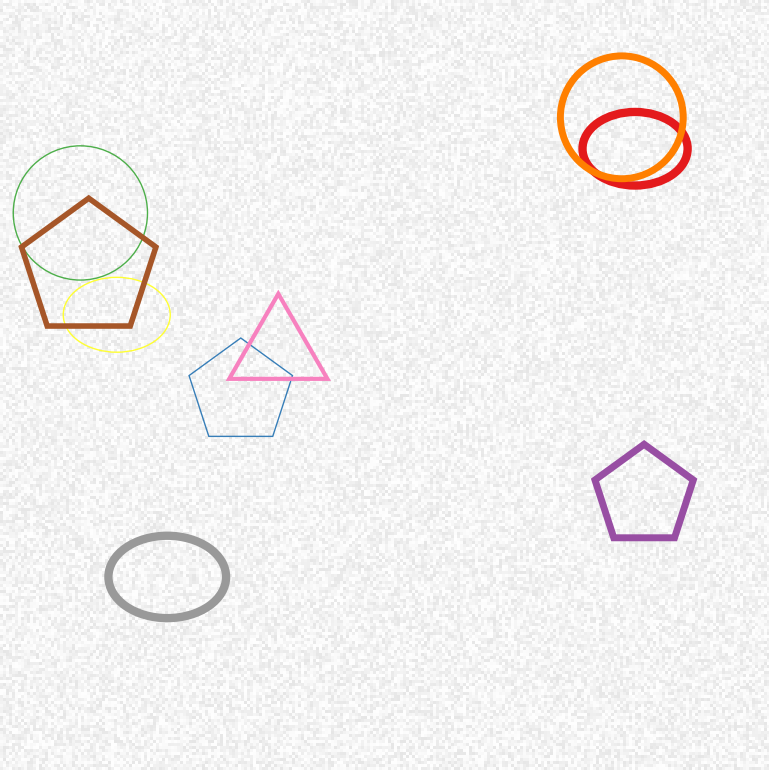[{"shape": "oval", "thickness": 3, "radius": 0.34, "center": [0.825, 0.807]}, {"shape": "pentagon", "thickness": 0.5, "radius": 0.35, "center": [0.313, 0.49]}, {"shape": "circle", "thickness": 0.5, "radius": 0.44, "center": [0.104, 0.723]}, {"shape": "pentagon", "thickness": 2.5, "radius": 0.34, "center": [0.837, 0.356]}, {"shape": "circle", "thickness": 2.5, "radius": 0.4, "center": [0.808, 0.848]}, {"shape": "oval", "thickness": 0.5, "radius": 0.35, "center": [0.152, 0.591]}, {"shape": "pentagon", "thickness": 2, "radius": 0.46, "center": [0.115, 0.651]}, {"shape": "triangle", "thickness": 1.5, "radius": 0.37, "center": [0.361, 0.545]}, {"shape": "oval", "thickness": 3, "radius": 0.38, "center": [0.217, 0.251]}]